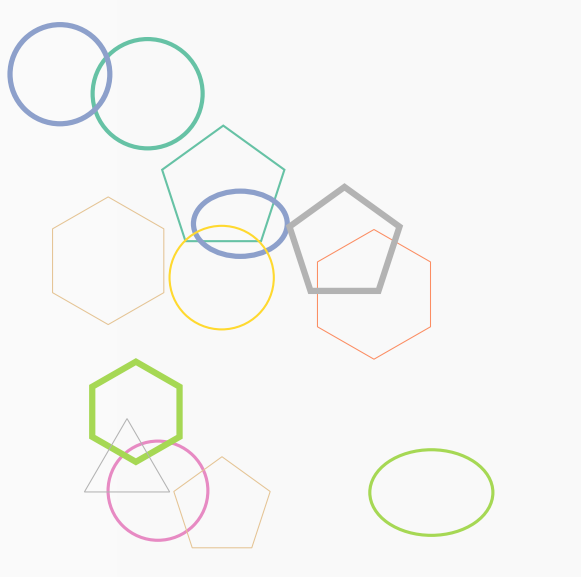[{"shape": "pentagon", "thickness": 1, "radius": 0.55, "center": [0.384, 0.671]}, {"shape": "circle", "thickness": 2, "radius": 0.47, "center": [0.254, 0.837]}, {"shape": "hexagon", "thickness": 0.5, "radius": 0.56, "center": [0.643, 0.489]}, {"shape": "oval", "thickness": 2.5, "radius": 0.4, "center": [0.414, 0.612]}, {"shape": "circle", "thickness": 2.5, "radius": 0.43, "center": [0.103, 0.871]}, {"shape": "circle", "thickness": 1.5, "radius": 0.43, "center": [0.272, 0.149]}, {"shape": "hexagon", "thickness": 3, "radius": 0.43, "center": [0.234, 0.286]}, {"shape": "oval", "thickness": 1.5, "radius": 0.53, "center": [0.742, 0.146]}, {"shape": "circle", "thickness": 1, "radius": 0.45, "center": [0.381, 0.518]}, {"shape": "hexagon", "thickness": 0.5, "radius": 0.55, "center": [0.186, 0.548]}, {"shape": "pentagon", "thickness": 0.5, "radius": 0.44, "center": [0.382, 0.121]}, {"shape": "pentagon", "thickness": 3, "radius": 0.5, "center": [0.593, 0.576]}, {"shape": "triangle", "thickness": 0.5, "radius": 0.42, "center": [0.219, 0.19]}]